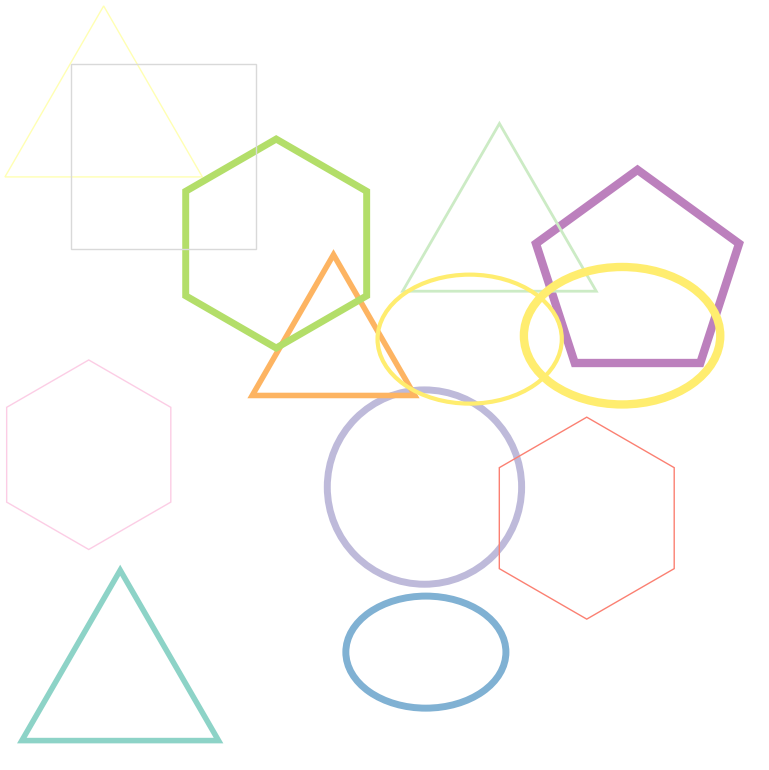[{"shape": "triangle", "thickness": 2, "radius": 0.74, "center": [0.156, 0.112]}, {"shape": "triangle", "thickness": 0.5, "radius": 0.74, "center": [0.135, 0.844]}, {"shape": "circle", "thickness": 2.5, "radius": 0.63, "center": [0.551, 0.367]}, {"shape": "hexagon", "thickness": 0.5, "radius": 0.66, "center": [0.762, 0.327]}, {"shape": "oval", "thickness": 2.5, "radius": 0.52, "center": [0.553, 0.153]}, {"shape": "triangle", "thickness": 2, "radius": 0.61, "center": [0.433, 0.547]}, {"shape": "hexagon", "thickness": 2.5, "radius": 0.68, "center": [0.359, 0.684]}, {"shape": "hexagon", "thickness": 0.5, "radius": 0.62, "center": [0.115, 0.409]}, {"shape": "square", "thickness": 0.5, "radius": 0.6, "center": [0.212, 0.797]}, {"shape": "pentagon", "thickness": 3, "radius": 0.69, "center": [0.828, 0.641]}, {"shape": "triangle", "thickness": 1, "radius": 0.73, "center": [0.649, 0.694]}, {"shape": "oval", "thickness": 1.5, "radius": 0.6, "center": [0.61, 0.56]}, {"shape": "oval", "thickness": 3, "radius": 0.64, "center": [0.808, 0.564]}]